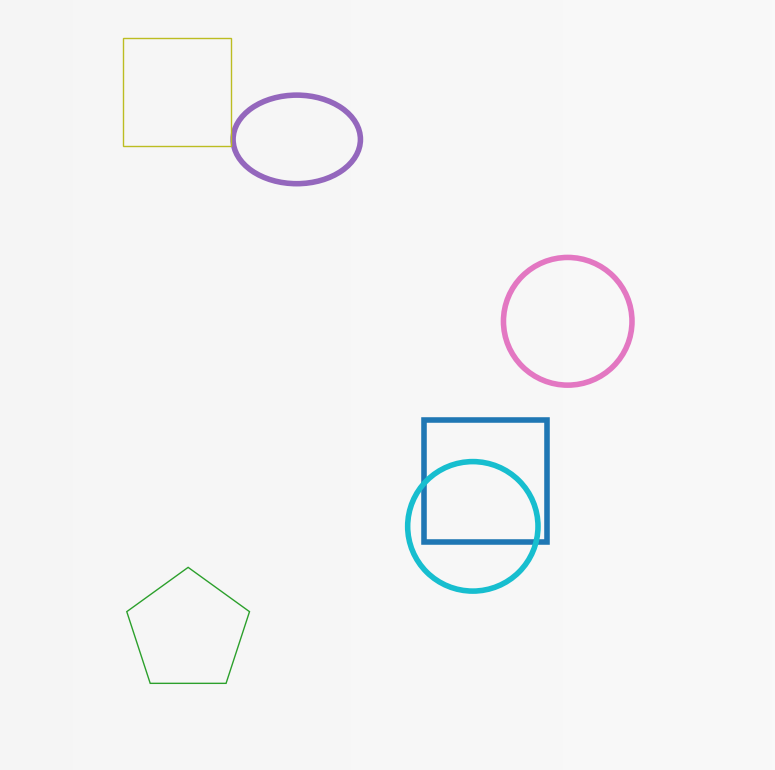[{"shape": "square", "thickness": 2, "radius": 0.4, "center": [0.626, 0.375]}, {"shape": "pentagon", "thickness": 0.5, "radius": 0.42, "center": [0.243, 0.18]}, {"shape": "oval", "thickness": 2, "radius": 0.41, "center": [0.383, 0.819]}, {"shape": "circle", "thickness": 2, "radius": 0.41, "center": [0.733, 0.583]}, {"shape": "square", "thickness": 0.5, "radius": 0.35, "center": [0.228, 0.88]}, {"shape": "circle", "thickness": 2, "radius": 0.42, "center": [0.61, 0.316]}]